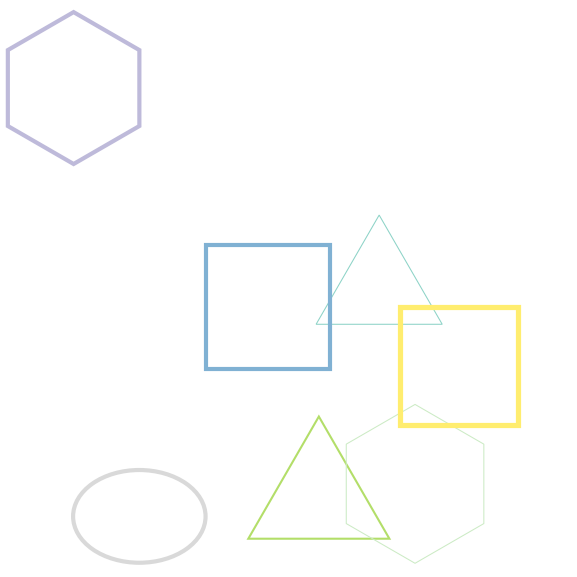[{"shape": "triangle", "thickness": 0.5, "radius": 0.63, "center": [0.657, 0.501]}, {"shape": "hexagon", "thickness": 2, "radius": 0.66, "center": [0.127, 0.847]}, {"shape": "square", "thickness": 2, "radius": 0.54, "center": [0.464, 0.467]}, {"shape": "triangle", "thickness": 1, "radius": 0.71, "center": [0.552, 0.137]}, {"shape": "oval", "thickness": 2, "radius": 0.57, "center": [0.241, 0.105]}, {"shape": "hexagon", "thickness": 0.5, "radius": 0.69, "center": [0.719, 0.161]}, {"shape": "square", "thickness": 2.5, "radius": 0.51, "center": [0.795, 0.366]}]